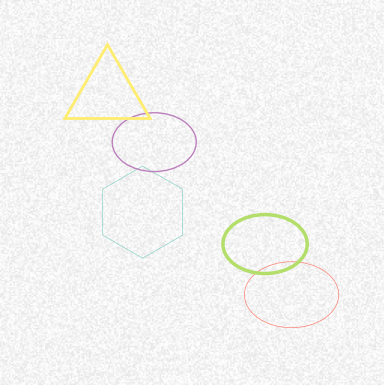[{"shape": "hexagon", "thickness": 0.5, "radius": 0.6, "center": [0.37, 0.449]}, {"shape": "oval", "thickness": 0.5, "radius": 0.61, "center": [0.757, 0.234]}, {"shape": "oval", "thickness": 2.5, "radius": 0.55, "center": [0.689, 0.366]}, {"shape": "oval", "thickness": 1, "radius": 0.55, "center": [0.401, 0.631]}, {"shape": "triangle", "thickness": 2, "radius": 0.64, "center": [0.279, 0.756]}]